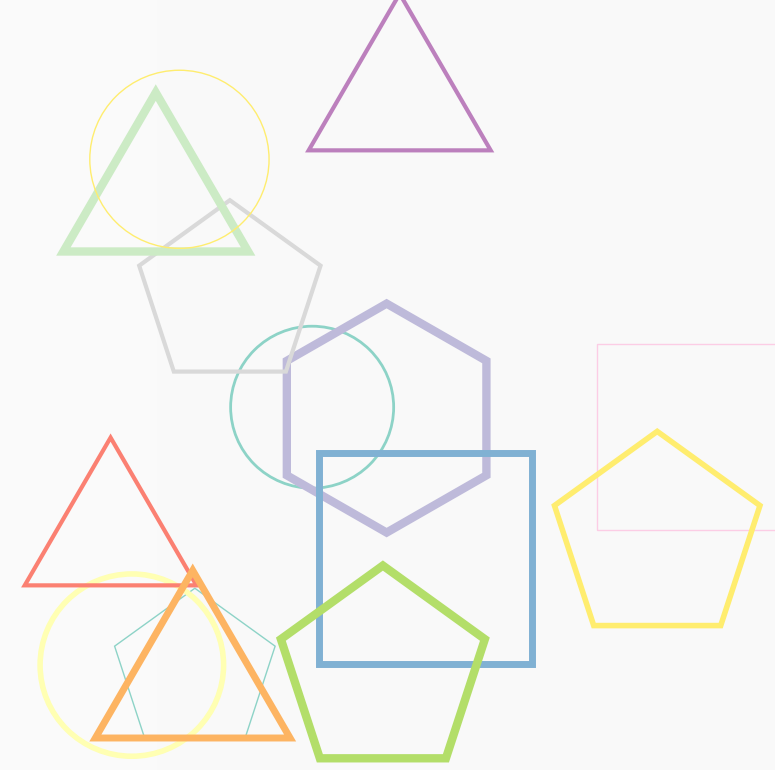[{"shape": "pentagon", "thickness": 0.5, "radius": 0.54, "center": [0.251, 0.127]}, {"shape": "circle", "thickness": 1, "radius": 0.53, "center": [0.403, 0.471]}, {"shape": "circle", "thickness": 2, "radius": 0.59, "center": [0.17, 0.136]}, {"shape": "hexagon", "thickness": 3, "radius": 0.74, "center": [0.499, 0.457]}, {"shape": "triangle", "thickness": 1.5, "radius": 0.64, "center": [0.143, 0.304]}, {"shape": "square", "thickness": 2.5, "radius": 0.69, "center": [0.549, 0.275]}, {"shape": "triangle", "thickness": 2.5, "radius": 0.73, "center": [0.249, 0.114]}, {"shape": "pentagon", "thickness": 3, "radius": 0.69, "center": [0.494, 0.127]}, {"shape": "square", "thickness": 0.5, "radius": 0.6, "center": [0.89, 0.433]}, {"shape": "pentagon", "thickness": 1.5, "radius": 0.62, "center": [0.297, 0.617]}, {"shape": "triangle", "thickness": 1.5, "radius": 0.68, "center": [0.516, 0.873]}, {"shape": "triangle", "thickness": 3, "radius": 0.69, "center": [0.201, 0.742]}, {"shape": "pentagon", "thickness": 2, "radius": 0.7, "center": [0.848, 0.3]}, {"shape": "circle", "thickness": 0.5, "radius": 0.58, "center": [0.232, 0.793]}]